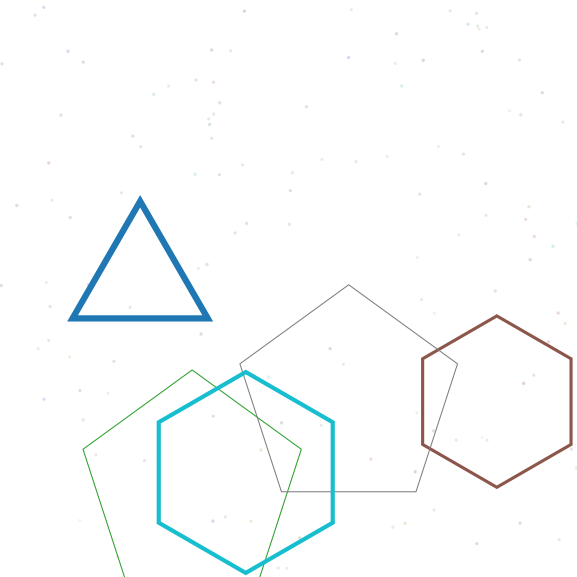[{"shape": "triangle", "thickness": 3, "radius": 0.68, "center": [0.243, 0.515]}, {"shape": "pentagon", "thickness": 0.5, "radius": 0.99, "center": [0.333, 0.16]}, {"shape": "hexagon", "thickness": 1.5, "radius": 0.74, "center": [0.86, 0.304]}, {"shape": "pentagon", "thickness": 0.5, "radius": 0.99, "center": [0.604, 0.308]}, {"shape": "hexagon", "thickness": 2, "radius": 0.87, "center": [0.426, 0.181]}]